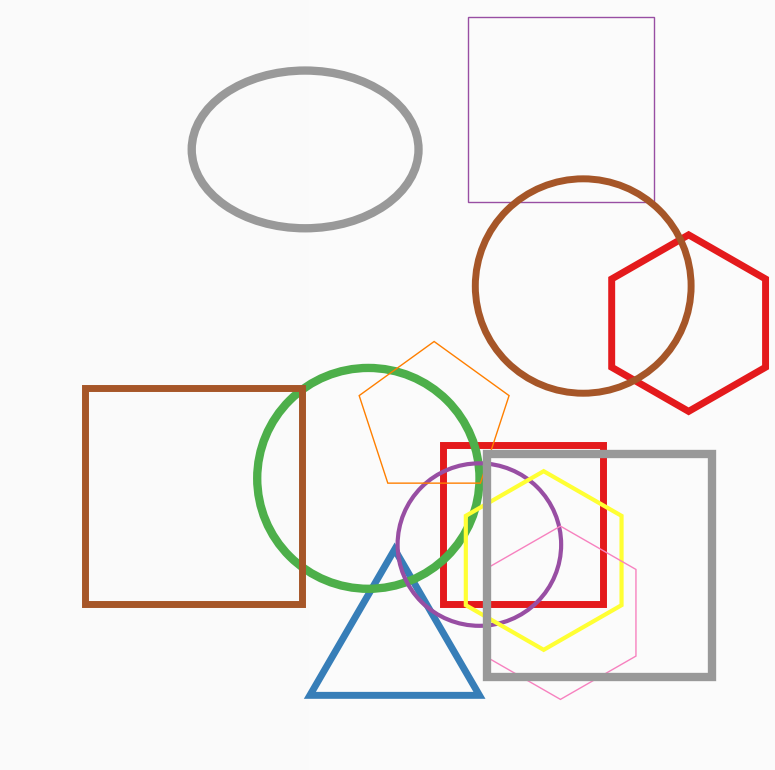[{"shape": "hexagon", "thickness": 2.5, "radius": 0.57, "center": [0.889, 0.58]}, {"shape": "square", "thickness": 2.5, "radius": 0.52, "center": [0.675, 0.319]}, {"shape": "triangle", "thickness": 2.5, "radius": 0.63, "center": [0.509, 0.16]}, {"shape": "circle", "thickness": 3, "radius": 0.72, "center": [0.475, 0.379]}, {"shape": "square", "thickness": 0.5, "radius": 0.6, "center": [0.724, 0.858]}, {"shape": "circle", "thickness": 1.5, "radius": 0.53, "center": [0.619, 0.293]}, {"shape": "pentagon", "thickness": 0.5, "radius": 0.51, "center": [0.56, 0.455]}, {"shape": "hexagon", "thickness": 1.5, "radius": 0.58, "center": [0.702, 0.272]}, {"shape": "square", "thickness": 2.5, "radius": 0.7, "center": [0.25, 0.356]}, {"shape": "circle", "thickness": 2.5, "radius": 0.7, "center": [0.753, 0.629]}, {"shape": "hexagon", "thickness": 0.5, "radius": 0.56, "center": [0.723, 0.204]}, {"shape": "oval", "thickness": 3, "radius": 0.73, "center": [0.394, 0.806]}, {"shape": "square", "thickness": 3, "radius": 0.72, "center": [0.774, 0.265]}]